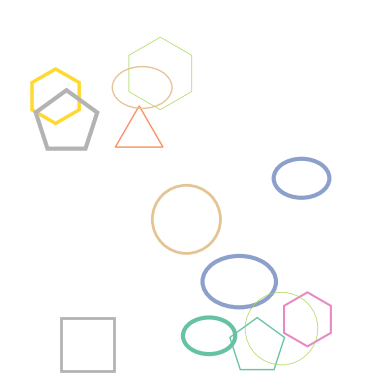[{"shape": "oval", "thickness": 3, "radius": 0.34, "center": [0.543, 0.128]}, {"shape": "pentagon", "thickness": 1, "radius": 0.37, "center": [0.668, 0.1]}, {"shape": "triangle", "thickness": 1, "radius": 0.36, "center": [0.361, 0.654]}, {"shape": "oval", "thickness": 3, "radius": 0.36, "center": [0.783, 0.537]}, {"shape": "oval", "thickness": 3, "radius": 0.48, "center": [0.621, 0.268]}, {"shape": "hexagon", "thickness": 1.5, "radius": 0.35, "center": [0.799, 0.17]}, {"shape": "hexagon", "thickness": 0.5, "radius": 0.47, "center": [0.416, 0.809]}, {"shape": "circle", "thickness": 0.5, "radius": 0.47, "center": [0.731, 0.146]}, {"shape": "hexagon", "thickness": 2.5, "radius": 0.35, "center": [0.144, 0.75]}, {"shape": "circle", "thickness": 2, "radius": 0.44, "center": [0.484, 0.43]}, {"shape": "oval", "thickness": 1, "radius": 0.39, "center": [0.369, 0.773]}, {"shape": "pentagon", "thickness": 3, "radius": 0.42, "center": [0.173, 0.682]}, {"shape": "square", "thickness": 2, "radius": 0.35, "center": [0.228, 0.105]}]